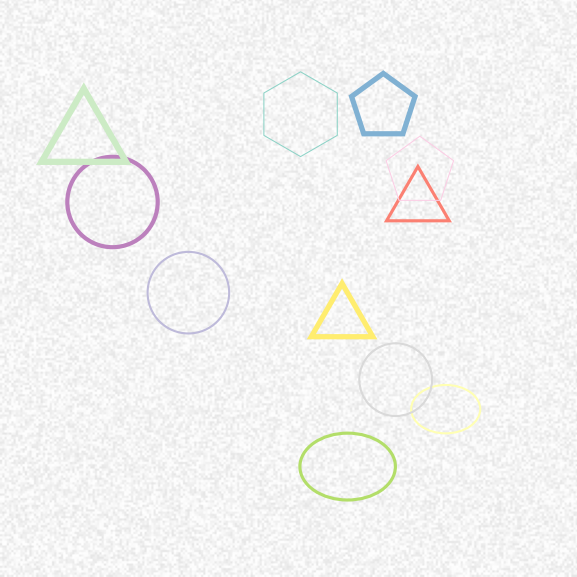[{"shape": "hexagon", "thickness": 0.5, "radius": 0.37, "center": [0.52, 0.801]}, {"shape": "oval", "thickness": 1, "radius": 0.3, "center": [0.772, 0.291]}, {"shape": "circle", "thickness": 1, "radius": 0.35, "center": [0.326, 0.492]}, {"shape": "triangle", "thickness": 1.5, "radius": 0.31, "center": [0.724, 0.648]}, {"shape": "pentagon", "thickness": 2.5, "radius": 0.29, "center": [0.664, 0.814]}, {"shape": "oval", "thickness": 1.5, "radius": 0.41, "center": [0.602, 0.191]}, {"shape": "pentagon", "thickness": 0.5, "radius": 0.31, "center": [0.727, 0.702]}, {"shape": "circle", "thickness": 1, "radius": 0.32, "center": [0.685, 0.342]}, {"shape": "circle", "thickness": 2, "radius": 0.39, "center": [0.195, 0.649]}, {"shape": "triangle", "thickness": 3, "radius": 0.42, "center": [0.145, 0.761]}, {"shape": "triangle", "thickness": 2.5, "radius": 0.31, "center": [0.592, 0.447]}]